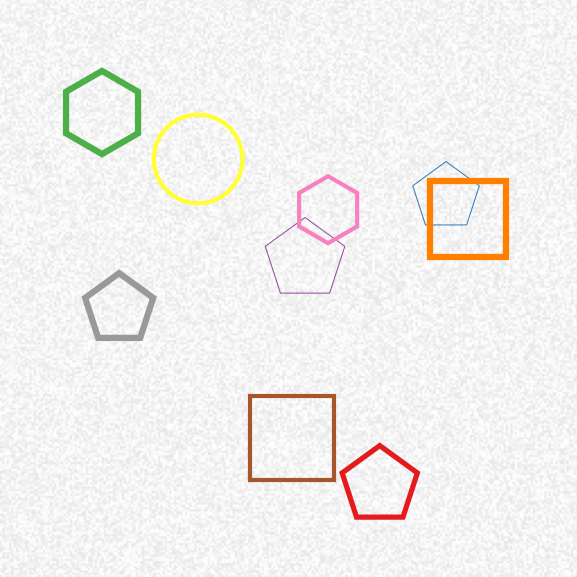[{"shape": "pentagon", "thickness": 2.5, "radius": 0.34, "center": [0.658, 0.159]}, {"shape": "pentagon", "thickness": 0.5, "radius": 0.3, "center": [0.772, 0.659]}, {"shape": "hexagon", "thickness": 3, "radius": 0.36, "center": [0.177, 0.804]}, {"shape": "pentagon", "thickness": 0.5, "radius": 0.36, "center": [0.528, 0.55]}, {"shape": "square", "thickness": 3, "radius": 0.33, "center": [0.811, 0.619]}, {"shape": "circle", "thickness": 2, "radius": 0.38, "center": [0.343, 0.724]}, {"shape": "square", "thickness": 2, "radius": 0.36, "center": [0.505, 0.241]}, {"shape": "hexagon", "thickness": 2, "radius": 0.29, "center": [0.568, 0.636]}, {"shape": "pentagon", "thickness": 3, "radius": 0.31, "center": [0.206, 0.464]}]